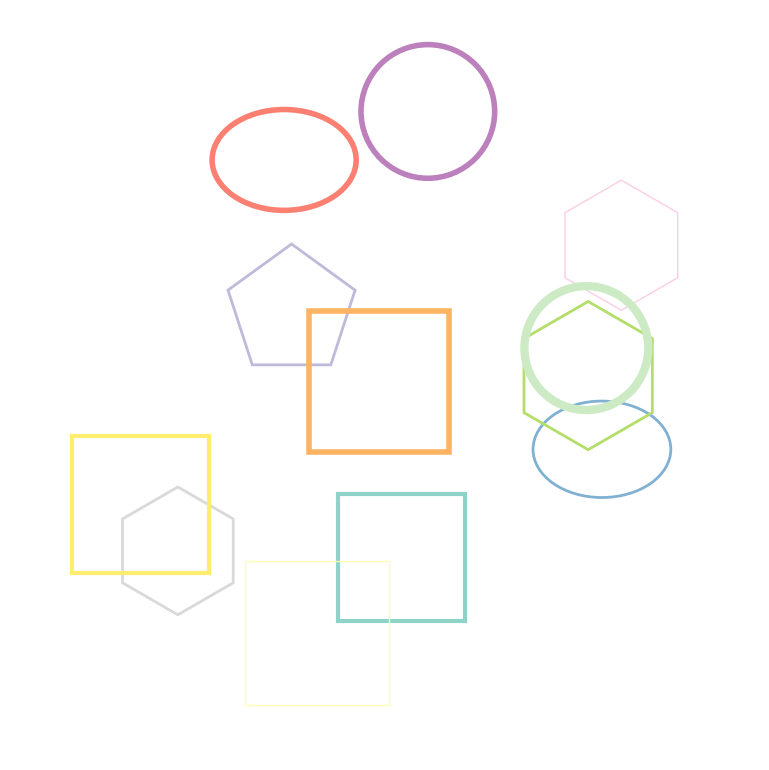[{"shape": "square", "thickness": 1.5, "radius": 0.41, "center": [0.521, 0.276]}, {"shape": "square", "thickness": 0.5, "radius": 0.47, "center": [0.412, 0.178]}, {"shape": "pentagon", "thickness": 1, "radius": 0.43, "center": [0.379, 0.596]}, {"shape": "oval", "thickness": 2, "radius": 0.47, "center": [0.369, 0.792]}, {"shape": "oval", "thickness": 1, "radius": 0.45, "center": [0.782, 0.416]}, {"shape": "square", "thickness": 2, "radius": 0.46, "center": [0.492, 0.505]}, {"shape": "hexagon", "thickness": 1, "radius": 0.48, "center": [0.764, 0.512]}, {"shape": "hexagon", "thickness": 0.5, "radius": 0.42, "center": [0.807, 0.682]}, {"shape": "hexagon", "thickness": 1, "radius": 0.41, "center": [0.231, 0.285]}, {"shape": "circle", "thickness": 2, "radius": 0.43, "center": [0.556, 0.855]}, {"shape": "circle", "thickness": 3, "radius": 0.4, "center": [0.761, 0.548]}, {"shape": "square", "thickness": 1.5, "radius": 0.44, "center": [0.183, 0.344]}]